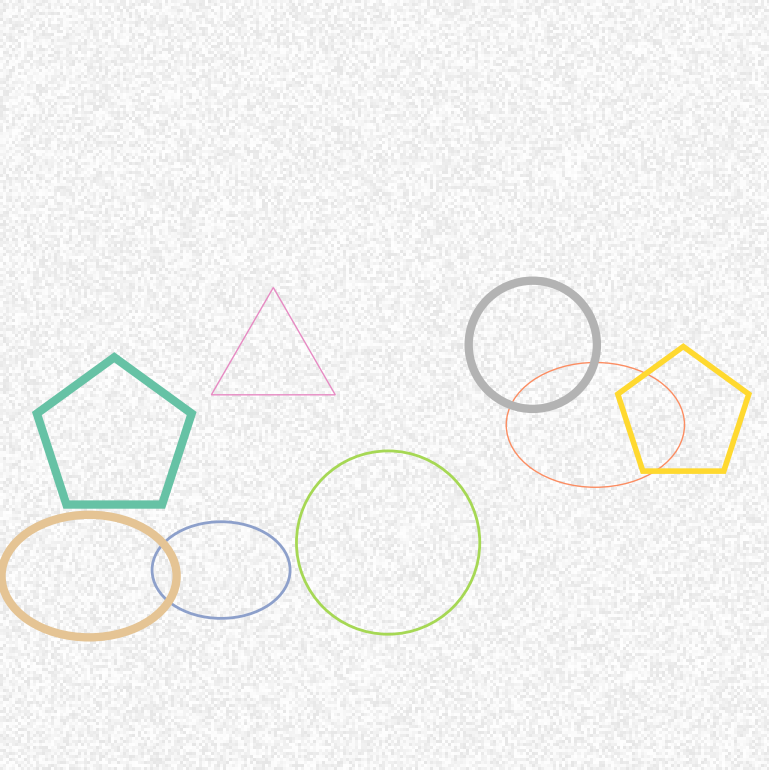[{"shape": "pentagon", "thickness": 3, "radius": 0.53, "center": [0.148, 0.43]}, {"shape": "oval", "thickness": 0.5, "radius": 0.58, "center": [0.773, 0.448]}, {"shape": "oval", "thickness": 1, "radius": 0.45, "center": [0.287, 0.26]}, {"shape": "triangle", "thickness": 0.5, "radius": 0.46, "center": [0.355, 0.534]}, {"shape": "circle", "thickness": 1, "radius": 0.6, "center": [0.504, 0.295]}, {"shape": "pentagon", "thickness": 2, "radius": 0.45, "center": [0.887, 0.461]}, {"shape": "oval", "thickness": 3, "radius": 0.57, "center": [0.116, 0.252]}, {"shape": "circle", "thickness": 3, "radius": 0.42, "center": [0.692, 0.552]}]